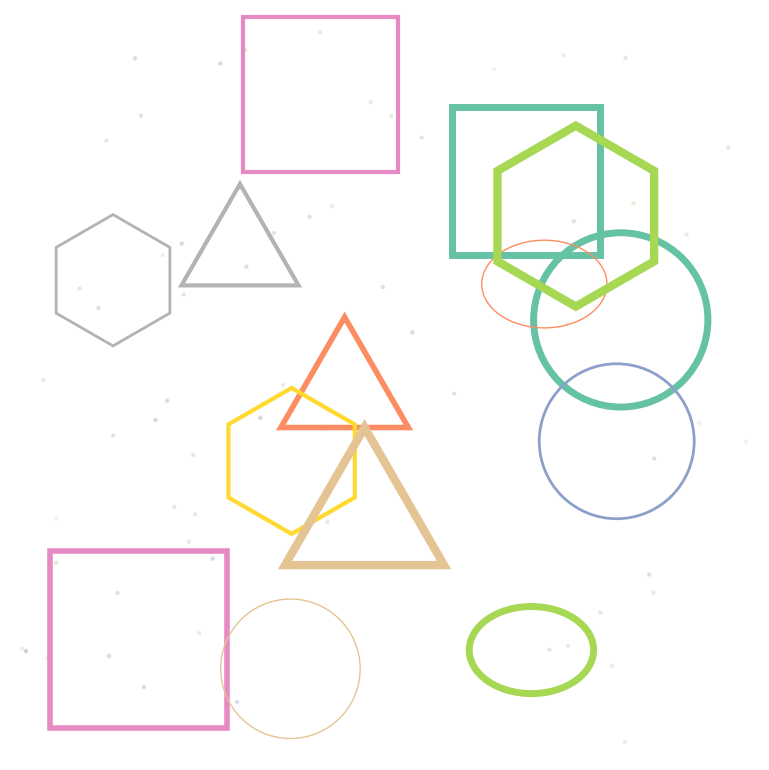[{"shape": "square", "thickness": 2.5, "radius": 0.48, "center": [0.683, 0.765]}, {"shape": "circle", "thickness": 2.5, "radius": 0.57, "center": [0.806, 0.585]}, {"shape": "oval", "thickness": 0.5, "radius": 0.41, "center": [0.707, 0.631]}, {"shape": "triangle", "thickness": 2, "radius": 0.48, "center": [0.448, 0.493]}, {"shape": "circle", "thickness": 1, "radius": 0.5, "center": [0.801, 0.427]}, {"shape": "square", "thickness": 1.5, "radius": 0.5, "center": [0.416, 0.877]}, {"shape": "square", "thickness": 2, "radius": 0.57, "center": [0.18, 0.17]}, {"shape": "hexagon", "thickness": 3, "radius": 0.59, "center": [0.748, 0.719]}, {"shape": "oval", "thickness": 2.5, "radius": 0.4, "center": [0.69, 0.156]}, {"shape": "hexagon", "thickness": 1.5, "radius": 0.47, "center": [0.379, 0.401]}, {"shape": "circle", "thickness": 0.5, "radius": 0.45, "center": [0.377, 0.131]}, {"shape": "triangle", "thickness": 3, "radius": 0.6, "center": [0.473, 0.326]}, {"shape": "triangle", "thickness": 1.5, "radius": 0.44, "center": [0.312, 0.673]}, {"shape": "hexagon", "thickness": 1, "radius": 0.43, "center": [0.147, 0.636]}]